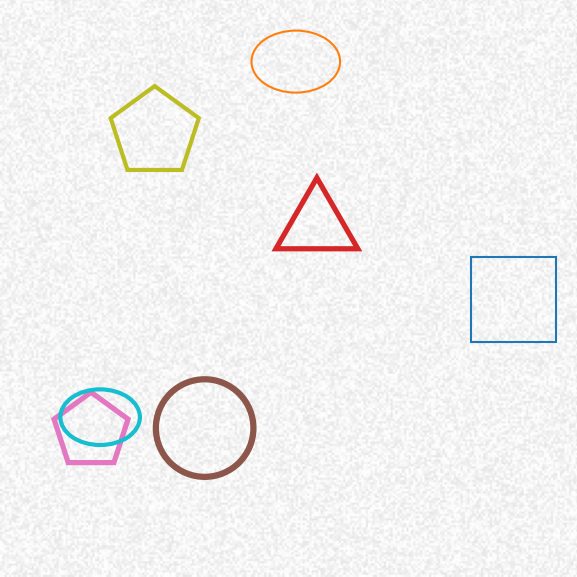[{"shape": "square", "thickness": 1, "radius": 0.37, "center": [0.89, 0.48]}, {"shape": "oval", "thickness": 1, "radius": 0.38, "center": [0.512, 0.892]}, {"shape": "triangle", "thickness": 2.5, "radius": 0.41, "center": [0.549, 0.609]}, {"shape": "circle", "thickness": 3, "radius": 0.42, "center": [0.354, 0.258]}, {"shape": "pentagon", "thickness": 2.5, "radius": 0.34, "center": [0.158, 0.253]}, {"shape": "pentagon", "thickness": 2, "radius": 0.4, "center": [0.268, 0.77]}, {"shape": "oval", "thickness": 2, "radius": 0.34, "center": [0.173, 0.277]}]